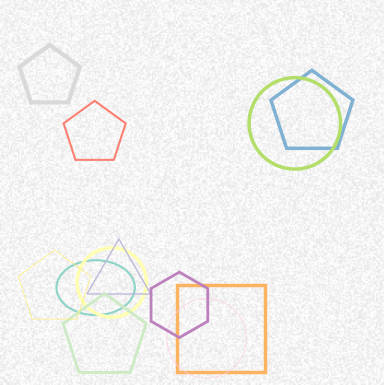[{"shape": "oval", "thickness": 1.5, "radius": 0.51, "center": [0.248, 0.253]}, {"shape": "circle", "thickness": 2.5, "radius": 0.45, "center": [0.29, 0.266]}, {"shape": "triangle", "thickness": 1, "radius": 0.48, "center": [0.309, 0.284]}, {"shape": "pentagon", "thickness": 1.5, "radius": 0.42, "center": [0.246, 0.653]}, {"shape": "pentagon", "thickness": 2.5, "radius": 0.56, "center": [0.81, 0.705]}, {"shape": "square", "thickness": 2.5, "radius": 0.57, "center": [0.574, 0.147]}, {"shape": "circle", "thickness": 2.5, "radius": 0.59, "center": [0.766, 0.68]}, {"shape": "circle", "thickness": 0.5, "radius": 0.52, "center": [0.536, 0.121]}, {"shape": "pentagon", "thickness": 3, "radius": 0.41, "center": [0.129, 0.801]}, {"shape": "hexagon", "thickness": 2, "radius": 0.43, "center": [0.466, 0.208]}, {"shape": "pentagon", "thickness": 2, "radius": 0.57, "center": [0.272, 0.125]}, {"shape": "pentagon", "thickness": 0.5, "radius": 0.5, "center": [0.142, 0.251]}]